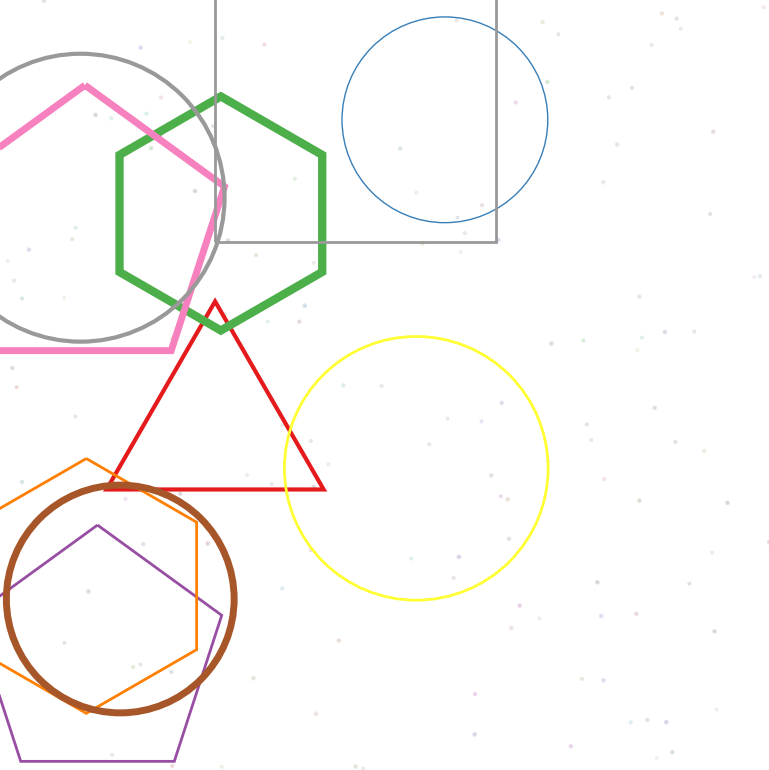[{"shape": "triangle", "thickness": 1.5, "radius": 0.81, "center": [0.279, 0.446]}, {"shape": "circle", "thickness": 0.5, "radius": 0.67, "center": [0.578, 0.844]}, {"shape": "hexagon", "thickness": 3, "radius": 0.76, "center": [0.287, 0.723]}, {"shape": "pentagon", "thickness": 1, "radius": 0.85, "center": [0.127, 0.148]}, {"shape": "hexagon", "thickness": 1, "radius": 0.83, "center": [0.112, 0.239]}, {"shape": "circle", "thickness": 1, "radius": 0.86, "center": [0.541, 0.392]}, {"shape": "circle", "thickness": 2.5, "radius": 0.74, "center": [0.156, 0.222]}, {"shape": "pentagon", "thickness": 2.5, "radius": 0.95, "center": [0.11, 0.699]}, {"shape": "circle", "thickness": 1.5, "radius": 0.93, "center": [0.105, 0.743]}, {"shape": "square", "thickness": 1, "radius": 0.91, "center": [0.462, 0.868]}]